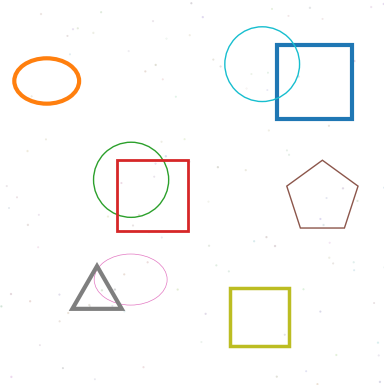[{"shape": "square", "thickness": 3, "radius": 0.48, "center": [0.817, 0.787]}, {"shape": "oval", "thickness": 3, "radius": 0.42, "center": [0.121, 0.79]}, {"shape": "circle", "thickness": 1, "radius": 0.49, "center": [0.341, 0.533]}, {"shape": "square", "thickness": 2, "radius": 0.46, "center": [0.396, 0.492]}, {"shape": "pentagon", "thickness": 1, "radius": 0.49, "center": [0.837, 0.486]}, {"shape": "oval", "thickness": 0.5, "radius": 0.47, "center": [0.339, 0.274]}, {"shape": "triangle", "thickness": 3, "radius": 0.37, "center": [0.252, 0.235]}, {"shape": "square", "thickness": 2.5, "radius": 0.38, "center": [0.674, 0.176]}, {"shape": "circle", "thickness": 1, "radius": 0.49, "center": [0.681, 0.833]}]